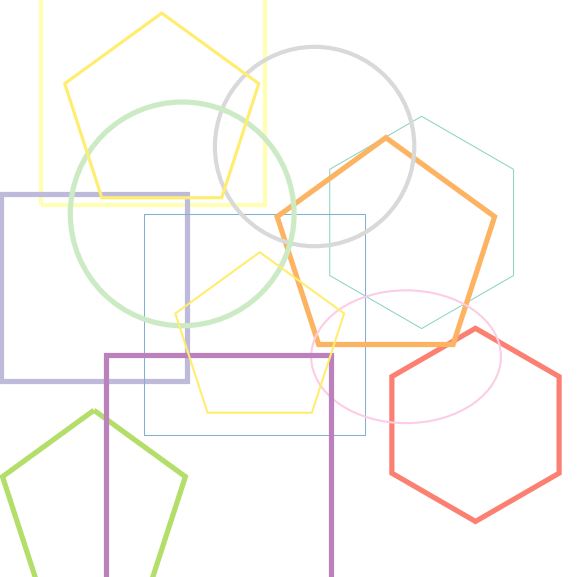[{"shape": "hexagon", "thickness": 0.5, "radius": 0.92, "center": [0.73, 0.614]}, {"shape": "square", "thickness": 2, "radius": 0.97, "center": [0.265, 0.839]}, {"shape": "square", "thickness": 2.5, "radius": 0.81, "center": [0.163, 0.501]}, {"shape": "hexagon", "thickness": 2.5, "radius": 0.84, "center": [0.823, 0.263]}, {"shape": "square", "thickness": 0.5, "radius": 0.96, "center": [0.441, 0.437]}, {"shape": "pentagon", "thickness": 2.5, "radius": 0.99, "center": [0.668, 0.563]}, {"shape": "pentagon", "thickness": 2.5, "radius": 0.83, "center": [0.163, 0.122]}, {"shape": "oval", "thickness": 1, "radius": 0.82, "center": [0.703, 0.381]}, {"shape": "circle", "thickness": 2, "radius": 0.86, "center": [0.545, 0.745]}, {"shape": "square", "thickness": 2.5, "radius": 0.97, "center": [0.378, 0.19]}, {"shape": "circle", "thickness": 2.5, "radius": 0.97, "center": [0.315, 0.629]}, {"shape": "pentagon", "thickness": 1.5, "radius": 0.88, "center": [0.28, 0.8]}, {"shape": "pentagon", "thickness": 1, "radius": 0.77, "center": [0.45, 0.409]}]